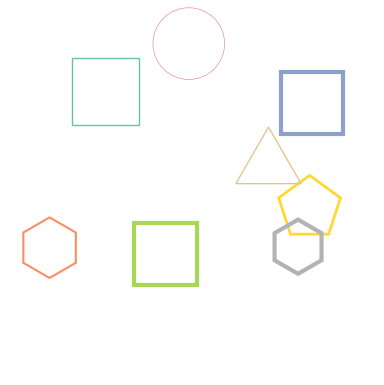[{"shape": "square", "thickness": 1, "radius": 0.44, "center": [0.275, 0.763]}, {"shape": "hexagon", "thickness": 1.5, "radius": 0.39, "center": [0.129, 0.357]}, {"shape": "square", "thickness": 3, "radius": 0.4, "center": [0.811, 0.732]}, {"shape": "circle", "thickness": 0.5, "radius": 0.47, "center": [0.49, 0.887]}, {"shape": "square", "thickness": 3, "radius": 0.41, "center": [0.429, 0.34]}, {"shape": "pentagon", "thickness": 2, "radius": 0.42, "center": [0.804, 0.46]}, {"shape": "triangle", "thickness": 1, "radius": 0.49, "center": [0.697, 0.572]}, {"shape": "hexagon", "thickness": 3, "radius": 0.35, "center": [0.774, 0.359]}]